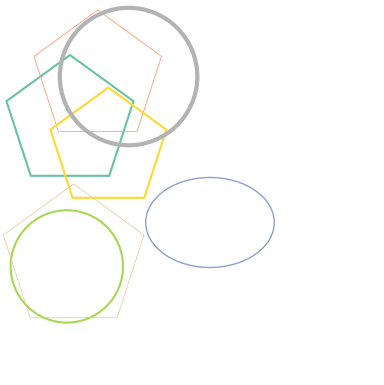[{"shape": "pentagon", "thickness": 1.5, "radius": 0.87, "center": [0.182, 0.684]}, {"shape": "pentagon", "thickness": 0.5, "radius": 0.87, "center": [0.254, 0.8]}, {"shape": "oval", "thickness": 1, "radius": 0.83, "center": [0.545, 0.422]}, {"shape": "circle", "thickness": 1.5, "radius": 0.73, "center": [0.174, 0.308]}, {"shape": "pentagon", "thickness": 1.5, "radius": 0.79, "center": [0.281, 0.614]}, {"shape": "pentagon", "thickness": 0.5, "radius": 0.96, "center": [0.191, 0.33]}, {"shape": "circle", "thickness": 3, "radius": 0.89, "center": [0.334, 0.801]}]